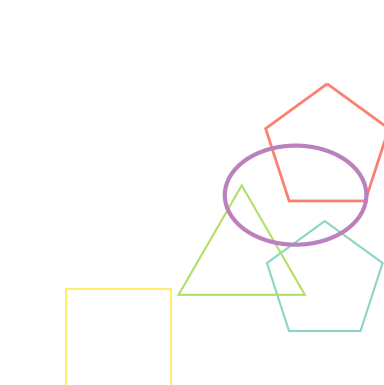[{"shape": "pentagon", "thickness": 1.5, "radius": 0.79, "center": [0.844, 0.268]}, {"shape": "pentagon", "thickness": 2, "radius": 0.84, "center": [0.85, 0.614]}, {"shape": "triangle", "thickness": 1.5, "radius": 0.95, "center": [0.628, 0.329]}, {"shape": "oval", "thickness": 3, "radius": 0.92, "center": [0.768, 0.493]}, {"shape": "square", "thickness": 1.5, "radius": 0.68, "center": [0.307, 0.112]}]